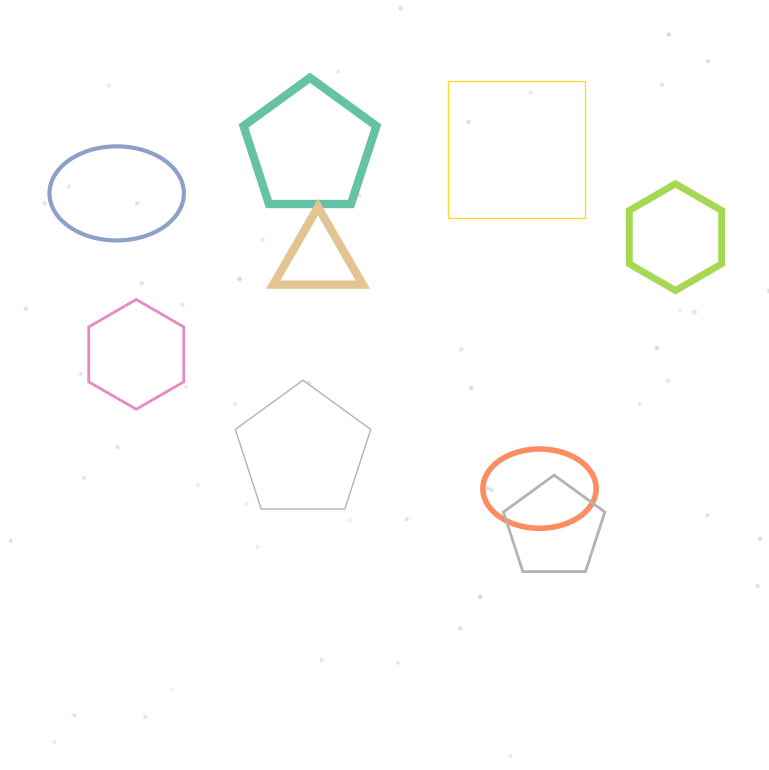[{"shape": "pentagon", "thickness": 3, "radius": 0.45, "center": [0.403, 0.808]}, {"shape": "oval", "thickness": 2, "radius": 0.37, "center": [0.701, 0.365]}, {"shape": "oval", "thickness": 1.5, "radius": 0.44, "center": [0.152, 0.749]}, {"shape": "hexagon", "thickness": 1, "radius": 0.36, "center": [0.177, 0.54]}, {"shape": "hexagon", "thickness": 2.5, "radius": 0.35, "center": [0.877, 0.692]}, {"shape": "square", "thickness": 0.5, "radius": 0.45, "center": [0.671, 0.805]}, {"shape": "triangle", "thickness": 3, "radius": 0.34, "center": [0.413, 0.664]}, {"shape": "pentagon", "thickness": 0.5, "radius": 0.46, "center": [0.394, 0.414]}, {"shape": "pentagon", "thickness": 1, "radius": 0.35, "center": [0.72, 0.314]}]